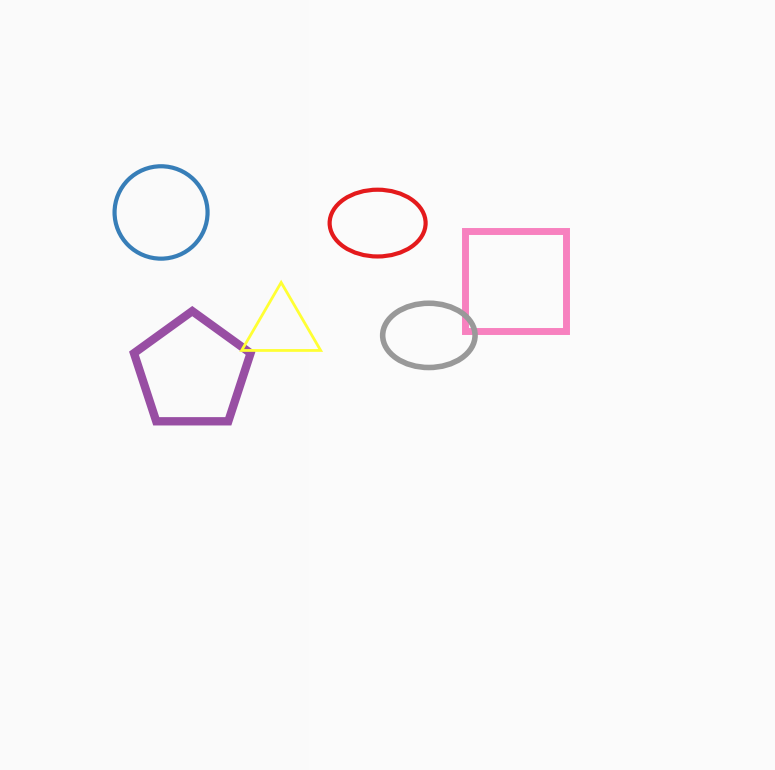[{"shape": "oval", "thickness": 1.5, "radius": 0.31, "center": [0.487, 0.71]}, {"shape": "circle", "thickness": 1.5, "radius": 0.3, "center": [0.208, 0.724]}, {"shape": "pentagon", "thickness": 3, "radius": 0.4, "center": [0.248, 0.517]}, {"shape": "triangle", "thickness": 1, "radius": 0.29, "center": [0.363, 0.574]}, {"shape": "square", "thickness": 2.5, "radius": 0.33, "center": [0.665, 0.635]}, {"shape": "oval", "thickness": 2, "radius": 0.3, "center": [0.553, 0.564]}]